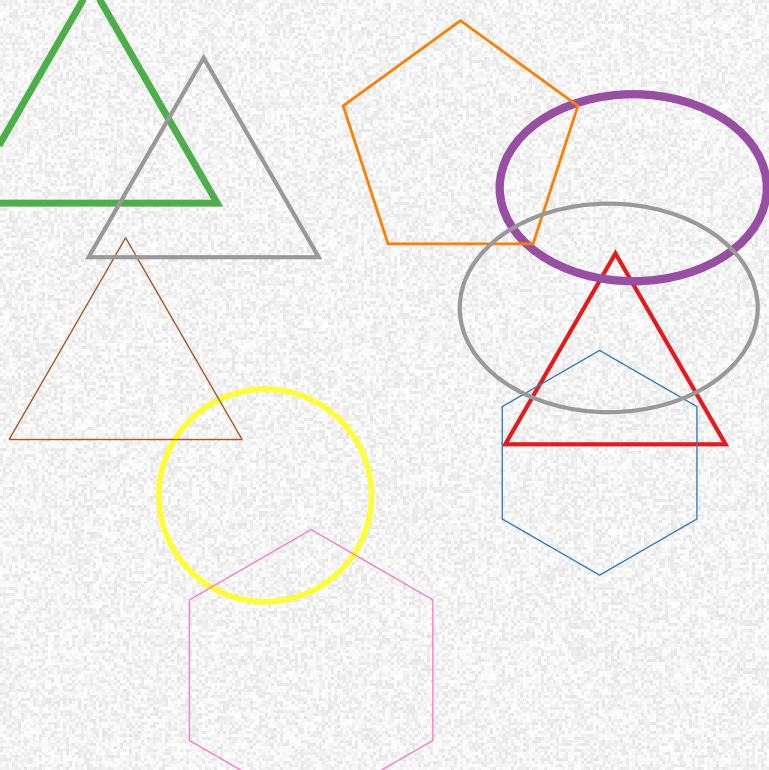[{"shape": "triangle", "thickness": 1.5, "radius": 0.83, "center": [0.799, 0.506]}, {"shape": "hexagon", "thickness": 0.5, "radius": 0.73, "center": [0.779, 0.399]}, {"shape": "triangle", "thickness": 2.5, "radius": 0.94, "center": [0.119, 0.83]}, {"shape": "oval", "thickness": 3, "radius": 0.87, "center": [0.822, 0.756]}, {"shape": "pentagon", "thickness": 1, "radius": 0.8, "center": [0.598, 0.813]}, {"shape": "circle", "thickness": 2, "radius": 0.69, "center": [0.344, 0.356]}, {"shape": "triangle", "thickness": 0.5, "radius": 0.87, "center": [0.163, 0.517]}, {"shape": "hexagon", "thickness": 0.5, "radius": 0.91, "center": [0.404, 0.13]}, {"shape": "oval", "thickness": 1.5, "radius": 0.97, "center": [0.791, 0.6]}, {"shape": "triangle", "thickness": 1.5, "radius": 0.86, "center": [0.265, 0.752]}]